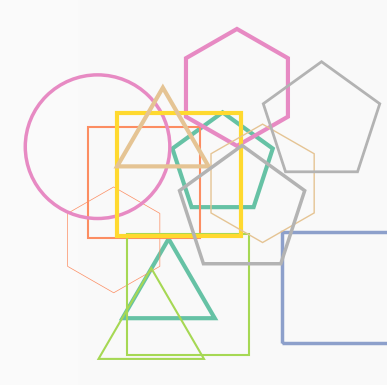[{"shape": "triangle", "thickness": 3, "radius": 0.69, "center": [0.435, 0.242]}, {"shape": "pentagon", "thickness": 3, "radius": 0.68, "center": [0.574, 0.572]}, {"shape": "square", "thickness": 1.5, "radius": 0.72, "center": [0.372, 0.527]}, {"shape": "hexagon", "thickness": 0.5, "radius": 0.69, "center": [0.293, 0.377]}, {"shape": "square", "thickness": 2.5, "radius": 0.72, "center": [0.873, 0.254]}, {"shape": "hexagon", "thickness": 3, "radius": 0.76, "center": [0.611, 0.773]}, {"shape": "circle", "thickness": 2.5, "radius": 0.93, "center": [0.252, 0.619]}, {"shape": "triangle", "thickness": 1.5, "radius": 0.79, "center": [0.39, 0.146]}, {"shape": "square", "thickness": 1.5, "radius": 0.79, "center": [0.484, 0.234]}, {"shape": "square", "thickness": 3, "radius": 0.8, "center": [0.462, 0.547]}, {"shape": "triangle", "thickness": 3, "radius": 0.68, "center": [0.42, 0.636]}, {"shape": "hexagon", "thickness": 1, "radius": 0.77, "center": [0.678, 0.524]}, {"shape": "pentagon", "thickness": 2, "radius": 0.79, "center": [0.83, 0.682]}, {"shape": "pentagon", "thickness": 2.5, "radius": 0.85, "center": [0.625, 0.452]}]